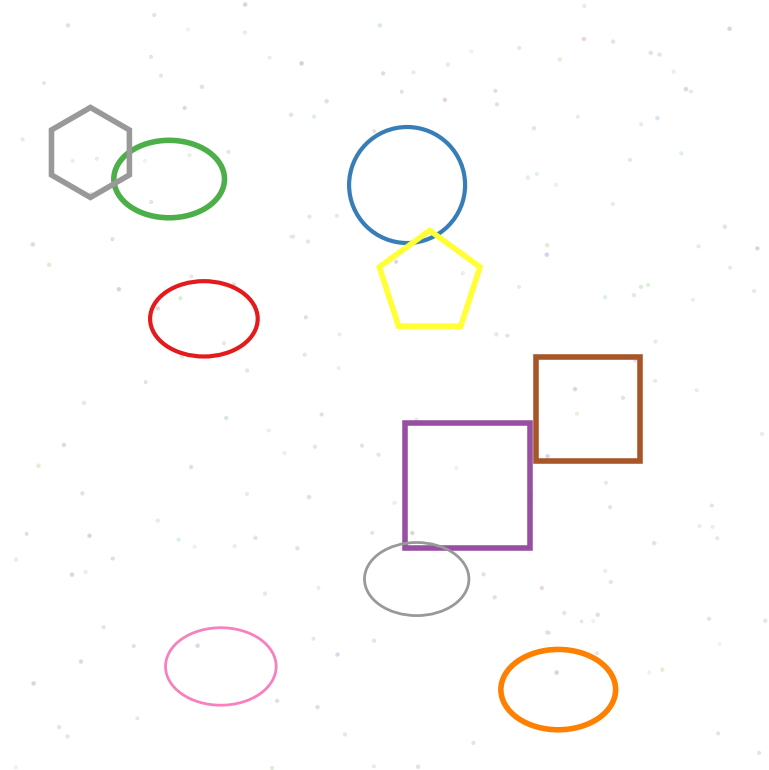[{"shape": "oval", "thickness": 1.5, "radius": 0.35, "center": [0.265, 0.586]}, {"shape": "circle", "thickness": 1.5, "radius": 0.38, "center": [0.529, 0.76]}, {"shape": "oval", "thickness": 2, "radius": 0.36, "center": [0.22, 0.767]}, {"shape": "square", "thickness": 2, "radius": 0.41, "center": [0.607, 0.37]}, {"shape": "oval", "thickness": 2, "radius": 0.37, "center": [0.725, 0.104]}, {"shape": "pentagon", "thickness": 2, "radius": 0.34, "center": [0.558, 0.632]}, {"shape": "square", "thickness": 2, "radius": 0.34, "center": [0.763, 0.468]}, {"shape": "oval", "thickness": 1, "radius": 0.36, "center": [0.287, 0.134]}, {"shape": "hexagon", "thickness": 2, "radius": 0.29, "center": [0.117, 0.802]}, {"shape": "oval", "thickness": 1, "radius": 0.34, "center": [0.541, 0.248]}]